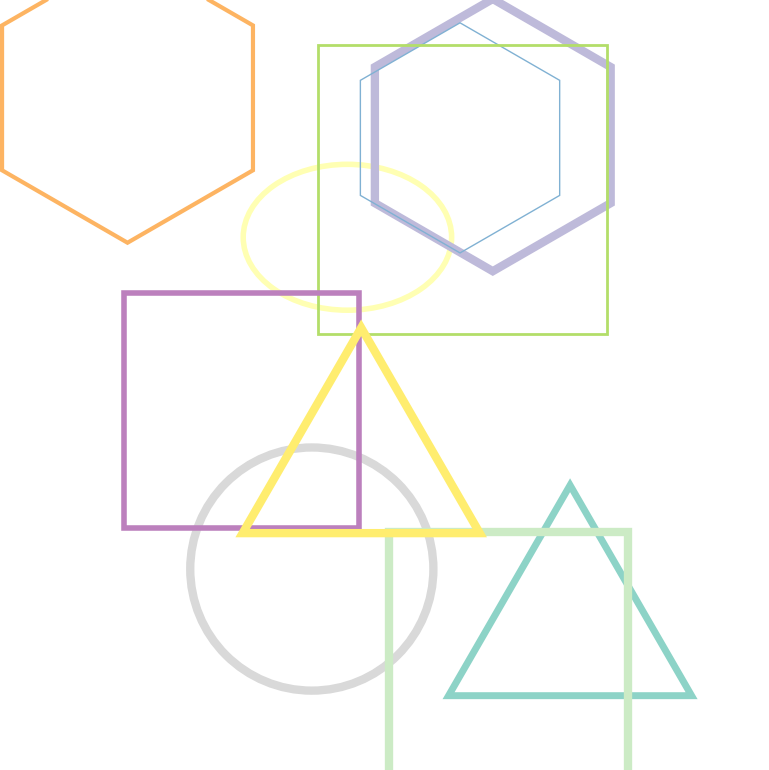[{"shape": "triangle", "thickness": 2.5, "radius": 0.91, "center": [0.74, 0.188]}, {"shape": "oval", "thickness": 2, "radius": 0.68, "center": [0.451, 0.692]}, {"shape": "hexagon", "thickness": 3, "radius": 0.88, "center": [0.64, 0.825]}, {"shape": "hexagon", "thickness": 0.5, "radius": 0.75, "center": [0.597, 0.821]}, {"shape": "hexagon", "thickness": 1.5, "radius": 0.94, "center": [0.166, 0.873]}, {"shape": "square", "thickness": 1, "radius": 0.94, "center": [0.601, 0.754]}, {"shape": "circle", "thickness": 3, "radius": 0.79, "center": [0.405, 0.261]}, {"shape": "square", "thickness": 2, "radius": 0.76, "center": [0.313, 0.467]}, {"shape": "square", "thickness": 3, "radius": 0.78, "center": [0.66, 0.153]}, {"shape": "triangle", "thickness": 3, "radius": 0.89, "center": [0.469, 0.397]}]